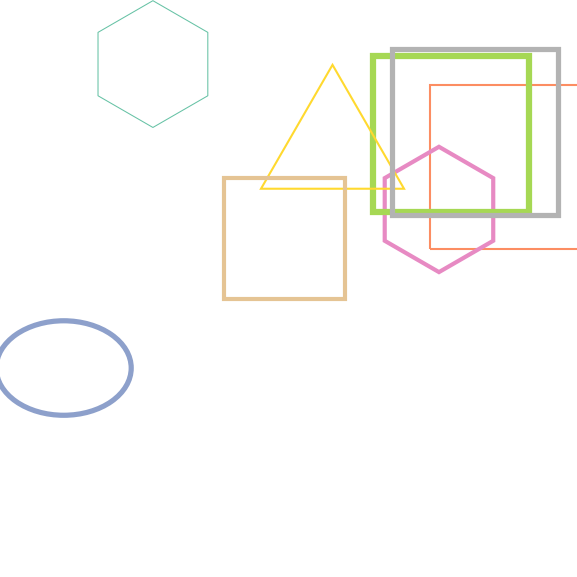[{"shape": "hexagon", "thickness": 0.5, "radius": 0.55, "center": [0.265, 0.888]}, {"shape": "square", "thickness": 1, "radius": 0.71, "center": [0.887, 0.71]}, {"shape": "oval", "thickness": 2.5, "radius": 0.58, "center": [0.11, 0.362]}, {"shape": "hexagon", "thickness": 2, "radius": 0.54, "center": [0.76, 0.636]}, {"shape": "square", "thickness": 3, "radius": 0.68, "center": [0.781, 0.767]}, {"shape": "triangle", "thickness": 1, "radius": 0.71, "center": [0.576, 0.744]}, {"shape": "square", "thickness": 2, "radius": 0.52, "center": [0.493, 0.586]}, {"shape": "square", "thickness": 2.5, "radius": 0.72, "center": [0.822, 0.77]}]